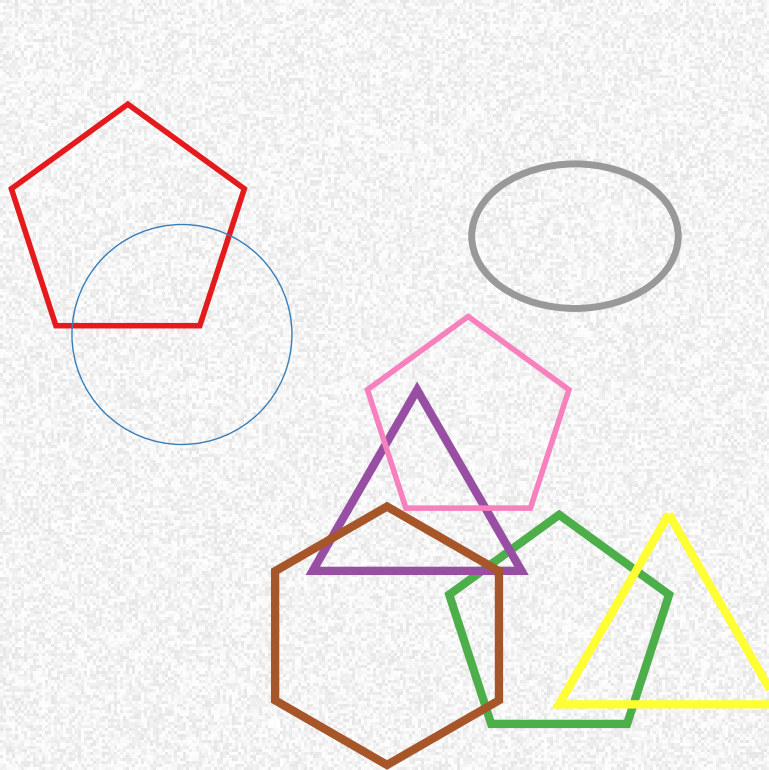[{"shape": "pentagon", "thickness": 2, "radius": 0.8, "center": [0.166, 0.706]}, {"shape": "circle", "thickness": 0.5, "radius": 0.71, "center": [0.236, 0.566]}, {"shape": "pentagon", "thickness": 3, "radius": 0.75, "center": [0.726, 0.181]}, {"shape": "triangle", "thickness": 3, "radius": 0.78, "center": [0.542, 0.337]}, {"shape": "triangle", "thickness": 3, "radius": 0.82, "center": [0.869, 0.168]}, {"shape": "hexagon", "thickness": 3, "radius": 0.84, "center": [0.503, 0.174]}, {"shape": "pentagon", "thickness": 2, "radius": 0.69, "center": [0.608, 0.451]}, {"shape": "oval", "thickness": 2.5, "radius": 0.67, "center": [0.747, 0.693]}]